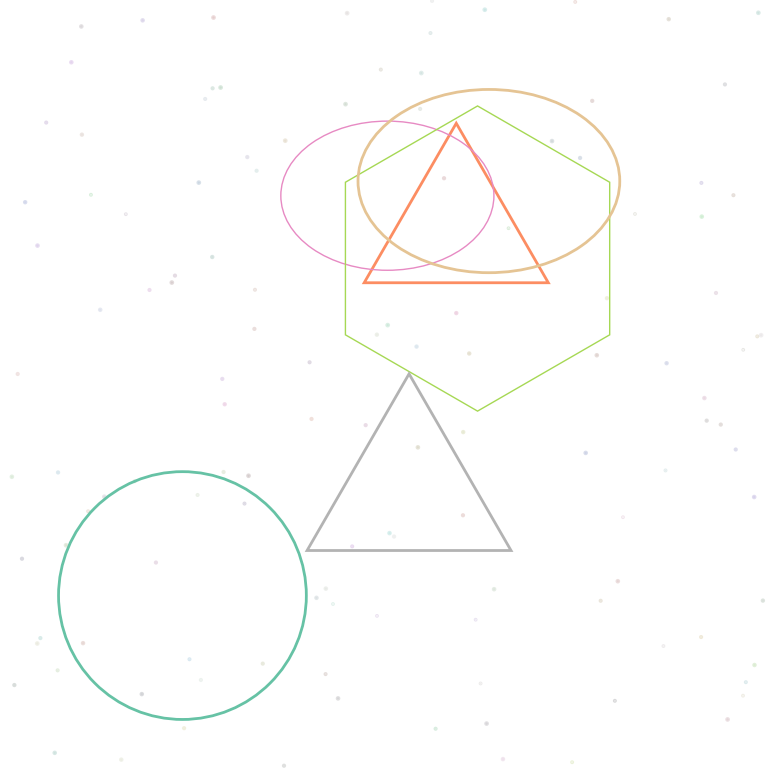[{"shape": "circle", "thickness": 1, "radius": 0.8, "center": [0.237, 0.227]}, {"shape": "triangle", "thickness": 1, "radius": 0.69, "center": [0.593, 0.702]}, {"shape": "oval", "thickness": 0.5, "radius": 0.69, "center": [0.503, 0.746]}, {"shape": "hexagon", "thickness": 0.5, "radius": 0.99, "center": [0.62, 0.664]}, {"shape": "oval", "thickness": 1, "radius": 0.85, "center": [0.635, 0.765]}, {"shape": "triangle", "thickness": 1, "radius": 0.76, "center": [0.531, 0.362]}]